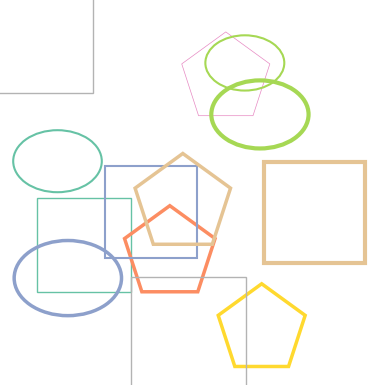[{"shape": "square", "thickness": 1, "radius": 0.61, "center": [0.218, 0.363]}, {"shape": "oval", "thickness": 1.5, "radius": 0.58, "center": [0.149, 0.581]}, {"shape": "pentagon", "thickness": 2.5, "radius": 0.62, "center": [0.441, 0.342]}, {"shape": "oval", "thickness": 2.5, "radius": 0.7, "center": [0.176, 0.278]}, {"shape": "square", "thickness": 1.5, "radius": 0.6, "center": [0.391, 0.45]}, {"shape": "pentagon", "thickness": 0.5, "radius": 0.6, "center": [0.586, 0.797]}, {"shape": "oval", "thickness": 3, "radius": 0.63, "center": [0.675, 0.703]}, {"shape": "oval", "thickness": 1.5, "radius": 0.51, "center": [0.636, 0.837]}, {"shape": "pentagon", "thickness": 2.5, "radius": 0.59, "center": [0.68, 0.144]}, {"shape": "square", "thickness": 3, "radius": 0.66, "center": [0.818, 0.447]}, {"shape": "pentagon", "thickness": 2.5, "radius": 0.65, "center": [0.475, 0.471]}, {"shape": "square", "thickness": 1, "radius": 0.62, "center": [0.119, 0.881]}, {"shape": "square", "thickness": 1, "radius": 0.75, "center": [0.489, 0.132]}]